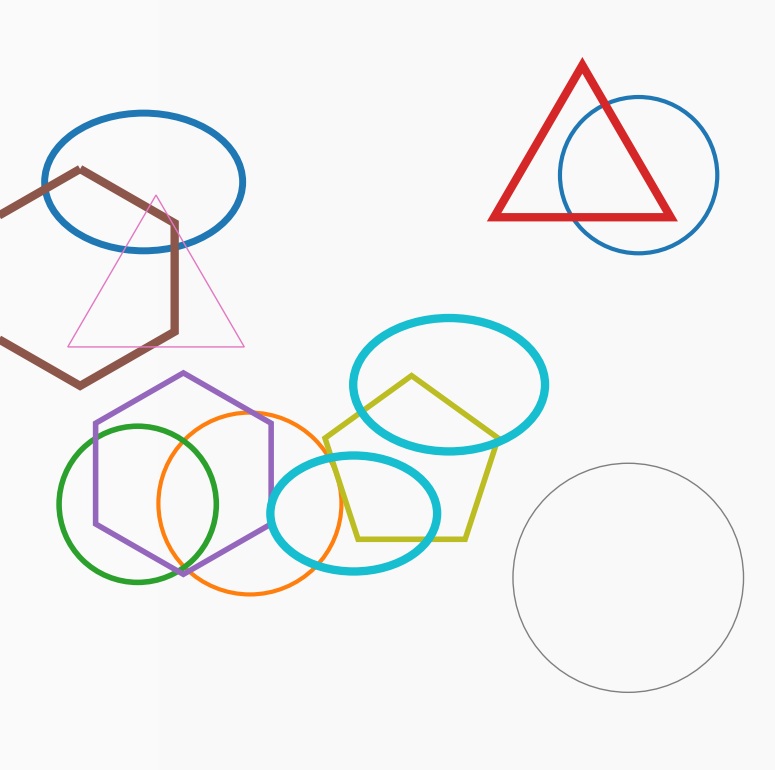[{"shape": "oval", "thickness": 2.5, "radius": 0.64, "center": [0.185, 0.764]}, {"shape": "circle", "thickness": 1.5, "radius": 0.51, "center": [0.824, 0.773]}, {"shape": "circle", "thickness": 1.5, "radius": 0.59, "center": [0.322, 0.346]}, {"shape": "circle", "thickness": 2, "radius": 0.51, "center": [0.178, 0.345]}, {"shape": "triangle", "thickness": 3, "radius": 0.66, "center": [0.751, 0.784]}, {"shape": "hexagon", "thickness": 2, "radius": 0.65, "center": [0.237, 0.385]}, {"shape": "hexagon", "thickness": 3, "radius": 0.7, "center": [0.103, 0.64]}, {"shape": "triangle", "thickness": 0.5, "radius": 0.66, "center": [0.201, 0.615]}, {"shape": "circle", "thickness": 0.5, "radius": 0.74, "center": [0.811, 0.25]}, {"shape": "pentagon", "thickness": 2, "radius": 0.59, "center": [0.531, 0.395]}, {"shape": "oval", "thickness": 3, "radius": 0.54, "center": [0.456, 0.333]}, {"shape": "oval", "thickness": 3, "radius": 0.62, "center": [0.58, 0.5]}]